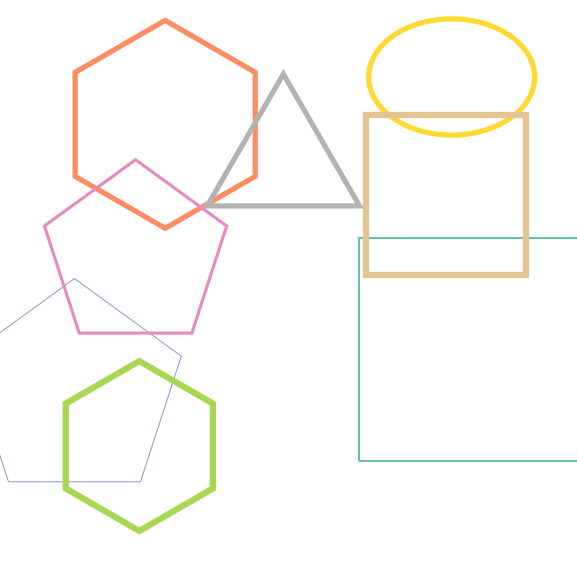[{"shape": "square", "thickness": 1, "radius": 0.96, "center": [0.815, 0.394]}, {"shape": "hexagon", "thickness": 2.5, "radius": 0.9, "center": [0.286, 0.784]}, {"shape": "pentagon", "thickness": 0.5, "radius": 0.97, "center": [0.129, 0.322]}, {"shape": "pentagon", "thickness": 1.5, "radius": 0.83, "center": [0.235, 0.557]}, {"shape": "hexagon", "thickness": 3, "radius": 0.74, "center": [0.241, 0.227]}, {"shape": "oval", "thickness": 2.5, "radius": 0.72, "center": [0.782, 0.866]}, {"shape": "square", "thickness": 3, "radius": 0.69, "center": [0.772, 0.661]}, {"shape": "triangle", "thickness": 2.5, "radius": 0.76, "center": [0.491, 0.719]}]